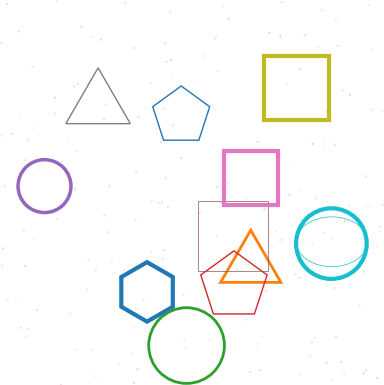[{"shape": "pentagon", "thickness": 1, "radius": 0.39, "center": [0.471, 0.699]}, {"shape": "hexagon", "thickness": 3, "radius": 0.39, "center": [0.382, 0.242]}, {"shape": "triangle", "thickness": 2, "radius": 0.45, "center": [0.651, 0.312]}, {"shape": "circle", "thickness": 2, "radius": 0.49, "center": [0.485, 0.102]}, {"shape": "pentagon", "thickness": 1, "radius": 0.45, "center": [0.608, 0.258]}, {"shape": "circle", "thickness": 2.5, "radius": 0.34, "center": [0.116, 0.517]}, {"shape": "square", "thickness": 0.5, "radius": 0.45, "center": [0.606, 0.387]}, {"shape": "square", "thickness": 3, "radius": 0.36, "center": [0.652, 0.538]}, {"shape": "triangle", "thickness": 1, "radius": 0.48, "center": [0.255, 0.727]}, {"shape": "square", "thickness": 3, "radius": 0.42, "center": [0.77, 0.771]}, {"shape": "circle", "thickness": 3, "radius": 0.46, "center": [0.861, 0.367]}, {"shape": "oval", "thickness": 0.5, "radius": 0.46, "center": [0.862, 0.372]}]